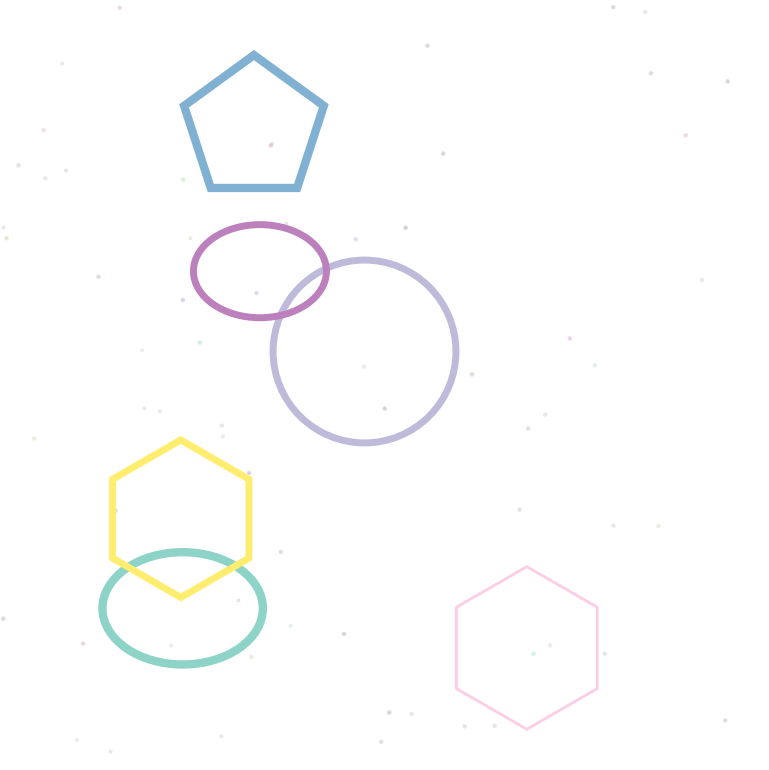[{"shape": "oval", "thickness": 3, "radius": 0.52, "center": [0.237, 0.21]}, {"shape": "circle", "thickness": 2.5, "radius": 0.59, "center": [0.473, 0.544]}, {"shape": "pentagon", "thickness": 3, "radius": 0.48, "center": [0.33, 0.833]}, {"shape": "hexagon", "thickness": 1, "radius": 0.53, "center": [0.684, 0.159]}, {"shape": "oval", "thickness": 2.5, "radius": 0.43, "center": [0.338, 0.648]}, {"shape": "hexagon", "thickness": 2.5, "radius": 0.51, "center": [0.235, 0.326]}]